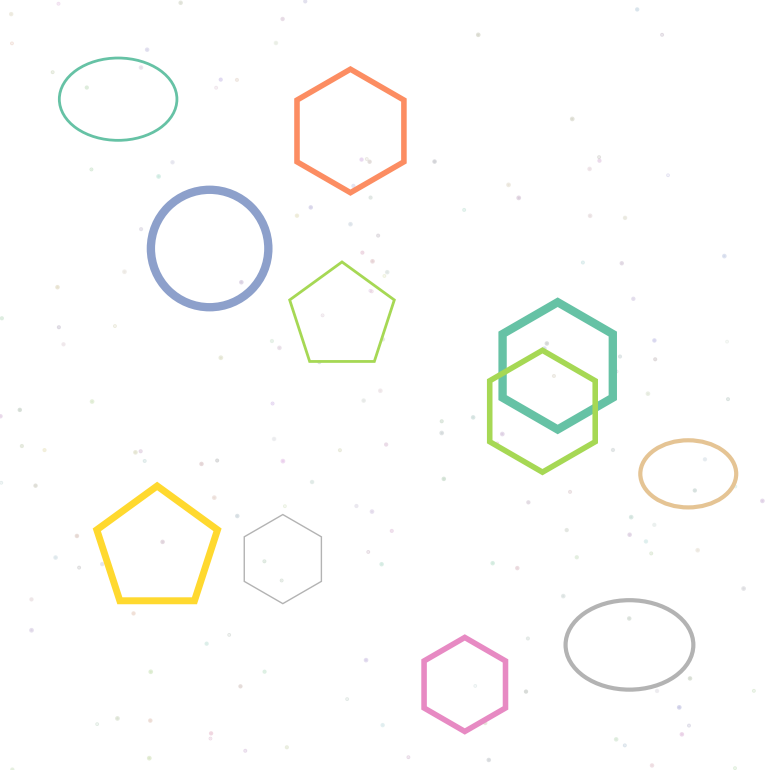[{"shape": "oval", "thickness": 1, "radius": 0.38, "center": [0.153, 0.871]}, {"shape": "hexagon", "thickness": 3, "radius": 0.41, "center": [0.724, 0.525]}, {"shape": "hexagon", "thickness": 2, "radius": 0.4, "center": [0.455, 0.83]}, {"shape": "circle", "thickness": 3, "radius": 0.38, "center": [0.272, 0.677]}, {"shape": "hexagon", "thickness": 2, "radius": 0.31, "center": [0.604, 0.111]}, {"shape": "pentagon", "thickness": 1, "radius": 0.36, "center": [0.444, 0.588]}, {"shape": "hexagon", "thickness": 2, "radius": 0.4, "center": [0.705, 0.466]}, {"shape": "pentagon", "thickness": 2.5, "radius": 0.41, "center": [0.204, 0.286]}, {"shape": "oval", "thickness": 1.5, "radius": 0.31, "center": [0.894, 0.385]}, {"shape": "oval", "thickness": 1.5, "radius": 0.41, "center": [0.817, 0.162]}, {"shape": "hexagon", "thickness": 0.5, "radius": 0.29, "center": [0.367, 0.274]}]